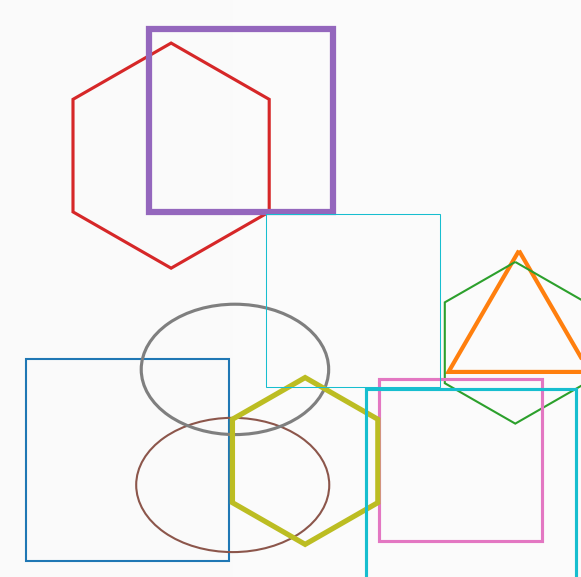[{"shape": "square", "thickness": 1, "radius": 0.88, "center": [0.219, 0.203]}, {"shape": "triangle", "thickness": 2, "radius": 0.7, "center": [0.893, 0.425]}, {"shape": "hexagon", "thickness": 1, "radius": 0.7, "center": [0.886, 0.406]}, {"shape": "hexagon", "thickness": 1.5, "radius": 0.97, "center": [0.294, 0.73]}, {"shape": "square", "thickness": 3, "radius": 0.79, "center": [0.415, 0.791]}, {"shape": "oval", "thickness": 1, "radius": 0.83, "center": [0.4, 0.159]}, {"shape": "square", "thickness": 1.5, "radius": 0.7, "center": [0.792, 0.203]}, {"shape": "oval", "thickness": 1.5, "radius": 0.81, "center": [0.404, 0.359]}, {"shape": "hexagon", "thickness": 2.5, "radius": 0.72, "center": [0.525, 0.201]}, {"shape": "square", "thickness": 1.5, "radius": 0.9, "center": [0.81, 0.146]}, {"shape": "square", "thickness": 0.5, "radius": 0.75, "center": [0.607, 0.479]}]